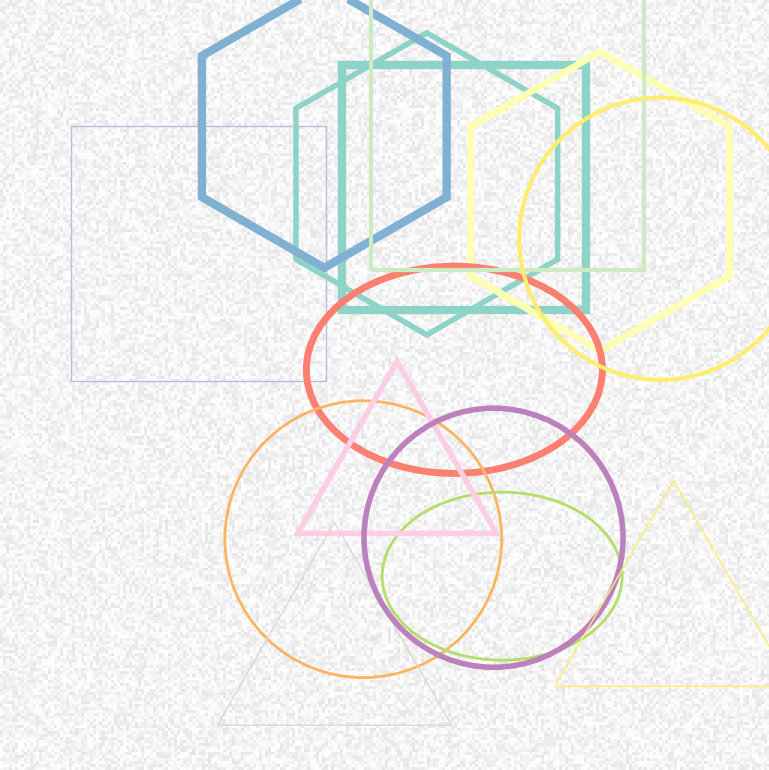[{"shape": "hexagon", "thickness": 2, "radius": 0.98, "center": [0.554, 0.761]}, {"shape": "square", "thickness": 3, "radius": 0.79, "center": [0.603, 0.756]}, {"shape": "hexagon", "thickness": 2.5, "radius": 0.97, "center": [0.779, 0.739]}, {"shape": "square", "thickness": 0.5, "radius": 0.83, "center": [0.257, 0.671]}, {"shape": "oval", "thickness": 2.5, "radius": 0.96, "center": [0.59, 0.52]}, {"shape": "hexagon", "thickness": 3, "radius": 0.92, "center": [0.421, 0.836]}, {"shape": "circle", "thickness": 1, "radius": 0.9, "center": [0.472, 0.3]}, {"shape": "oval", "thickness": 1, "radius": 0.78, "center": [0.652, 0.252]}, {"shape": "triangle", "thickness": 2, "radius": 0.75, "center": [0.516, 0.382]}, {"shape": "triangle", "thickness": 0.5, "radius": 0.88, "center": [0.434, 0.146]}, {"shape": "circle", "thickness": 2, "radius": 0.84, "center": [0.641, 0.302]}, {"shape": "square", "thickness": 1.5, "radius": 0.89, "center": [0.659, 0.826]}, {"shape": "circle", "thickness": 1.5, "radius": 0.92, "center": [0.857, 0.69]}, {"shape": "triangle", "thickness": 0.5, "radius": 0.89, "center": [0.875, 0.198]}]